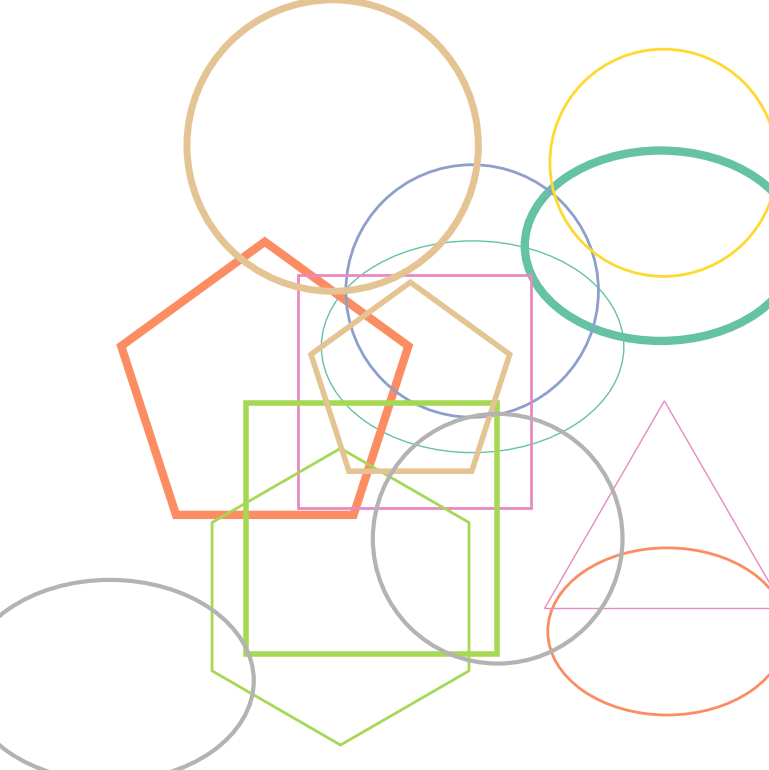[{"shape": "oval", "thickness": 3, "radius": 0.88, "center": [0.858, 0.681]}, {"shape": "oval", "thickness": 0.5, "radius": 0.98, "center": [0.614, 0.55]}, {"shape": "oval", "thickness": 1, "radius": 0.78, "center": [0.866, 0.18]}, {"shape": "pentagon", "thickness": 3, "radius": 0.98, "center": [0.344, 0.49]}, {"shape": "circle", "thickness": 1, "radius": 0.82, "center": [0.613, 0.622]}, {"shape": "triangle", "thickness": 0.5, "radius": 0.9, "center": [0.863, 0.3]}, {"shape": "square", "thickness": 1, "radius": 0.76, "center": [0.539, 0.491]}, {"shape": "hexagon", "thickness": 1, "radius": 0.96, "center": [0.442, 0.225]}, {"shape": "square", "thickness": 2, "radius": 0.82, "center": [0.482, 0.314]}, {"shape": "circle", "thickness": 1, "radius": 0.74, "center": [0.862, 0.789]}, {"shape": "pentagon", "thickness": 2, "radius": 0.68, "center": [0.533, 0.498]}, {"shape": "circle", "thickness": 2.5, "radius": 0.95, "center": [0.432, 0.811]}, {"shape": "circle", "thickness": 1.5, "radius": 0.81, "center": [0.646, 0.3]}, {"shape": "oval", "thickness": 1.5, "radius": 0.93, "center": [0.143, 0.116]}]